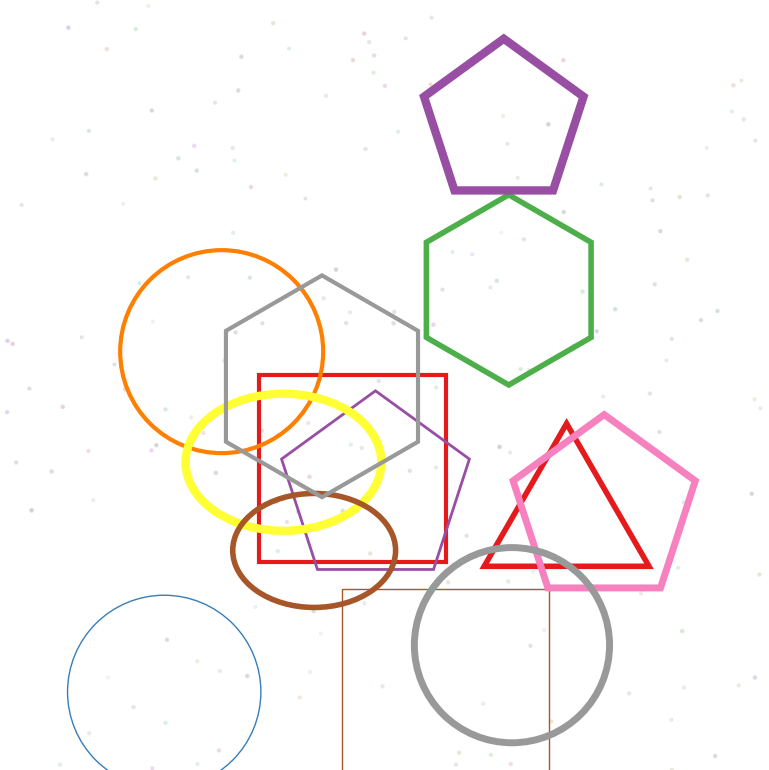[{"shape": "triangle", "thickness": 2, "radius": 0.62, "center": [0.736, 0.326]}, {"shape": "square", "thickness": 1.5, "radius": 0.61, "center": [0.458, 0.391]}, {"shape": "circle", "thickness": 0.5, "radius": 0.63, "center": [0.213, 0.101]}, {"shape": "hexagon", "thickness": 2, "radius": 0.62, "center": [0.661, 0.624]}, {"shape": "pentagon", "thickness": 1, "radius": 0.64, "center": [0.488, 0.364]}, {"shape": "pentagon", "thickness": 3, "radius": 0.54, "center": [0.654, 0.841]}, {"shape": "circle", "thickness": 1.5, "radius": 0.66, "center": [0.288, 0.543]}, {"shape": "oval", "thickness": 3, "radius": 0.64, "center": [0.368, 0.4]}, {"shape": "square", "thickness": 0.5, "radius": 0.67, "center": [0.578, 0.101]}, {"shape": "oval", "thickness": 2, "radius": 0.53, "center": [0.408, 0.285]}, {"shape": "pentagon", "thickness": 2.5, "radius": 0.62, "center": [0.785, 0.337]}, {"shape": "circle", "thickness": 2.5, "radius": 0.63, "center": [0.665, 0.162]}, {"shape": "hexagon", "thickness": 1.5, "radius": 0.72, "center": [0.418, 0.498]}]